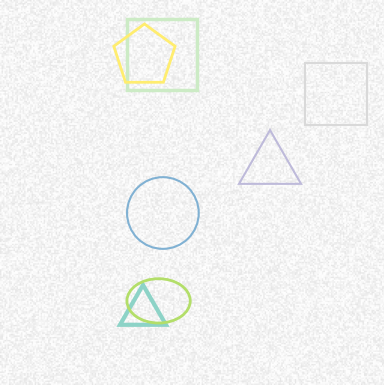[{"shape": "triangle", "thickness": 3, "radius": 0.34, "center": [0.371, 0.191]}, {"shape": "triangle", "thickness": 1.5, "radius": 0.47, "center": [0.701, 0.569]}, {"shape": "circle", "thickness": 1.5, "radius": 0.47, "center": [0.423, 0.447]}, {"shape": "oval", "thickness": 2, "radius": 0.41, "center": [0.412, 0.219]}, {"shape": "square", "thickness": 1.5, "radius": 0.4, "center": [0.874, 0.756]}, {"shape": "square", "thickness": 2.5, "radius": 0.46, "center": [0.421, 0.859]}, {"shape": "pentagon", "thickness": 2, "radius": 0.42, "center": [0.375, 0.854]}]